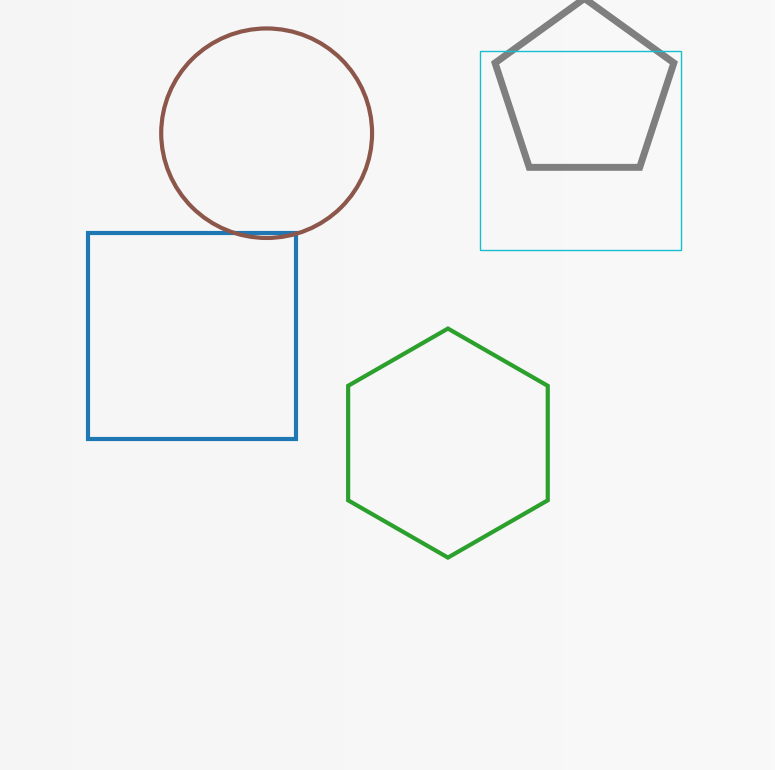[{"shape": "square", "thickness": 1.5, "radius": 0.67, "center": [0.248, 0.564]}, {"shape": "hexagon", "thickness": 1.5, "radius": 0.74, "center": [0.578, 0.425]}, {"shape": "circle", "thickness": 1.5, "radius": 0.68, "center": [0.344, 0.827]}, {"shape": "pentagon", "thickness": 2.5, "radius": 0.61, "center": [0.754, 0.881]}, {"shape": "square", "thickness": 0.5, "radius": 0.65, "center": [0.749, 0.804]}]